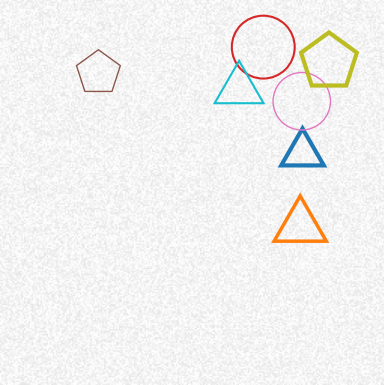[{"shape": "triangle", "thickness": 3, "radius": 0.32, "center": [0.786, 0.602]}, {"shape": "triangle", "thickness": 2.5, "radius": 0.39, "center": [0.78, 0.413]}, {"shape": "circle", "thickness": 1.5, "radius": 0.41, "center": [0.684, 0.878]}, {"shape": "pentagon", "thickness": 1, "radius": 0.3, "center": [0.256, 0.811]}, {"shape": "circle", "thickness": 1, "radius": 0.37, "center": [0.784, 0.737]}, {"shape": "pentagon", "thickness": 3, "radius": 0.38, "center": [0.854, 0.84]}, {"shape": "triangle", "thickness": 1.5, "radius": 0.37, "center": [0.621, 0.769]}]